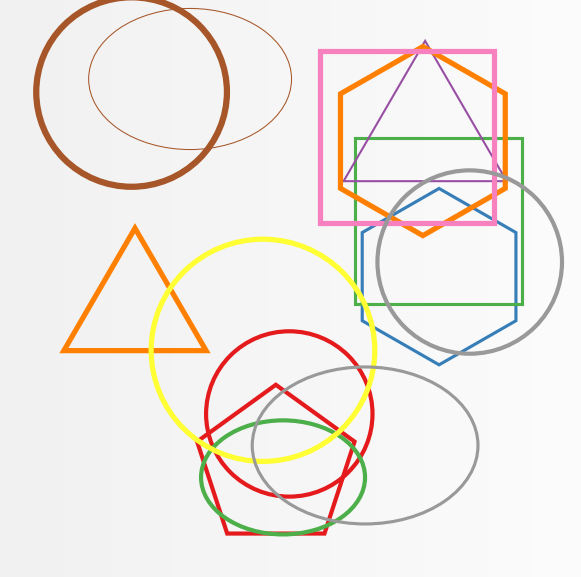[{"shape": "circle", "thickness": 2, "radius": 0.72, "center": [0.498, 0.282]}, {"shape": "pentagon", "thickness": 2, "radius": 0.71, "center": [0.475, 0.19]}, {"shape": "hexagon", "thickness": 1.5, "radius": 0.76, "center": [0.755, 0.52]}, {"shape": "square", "thickness": 1.5, "radius": 0.72, "center": [0.754, 0.617]}, {"shape": "oval", "thickness": 2, "radius": 0.71, "center": [0.487, 0.172]}, {"shape": "triangle", "thickness": 1, "radius": 0.81, "center": [0.731, 0.766]}, {"shape": "hexagon", "thickness": 2.5, "radius": 0.82, "center": [0.728, 0.755]}, {"shape": "triangle", "thickness": 2.5, "radius": 0.71, "center": [0.232, 0.463]}, {"shape": "circle", "thickness": 2.5, "radius": 0.96, "center": [0.452, 0.393]}, {"shape": "circle", "thickness": 3, "radius": 0.82, "center": [0.226, 0.84]}, {"shape": "oval", "thickness": 0.5, "radius": 0.87, "center": [0.327, 0.862]}, {"shape": "square", "thickness": 2.5, "radius": 0.75, "center": [0.7, 0.762]}, {"shape": "circle", "thickness": 2, "radius": 0.79, "center": [0.808, 0.545]}, {"shape": "oval", "thickness": 1.5, "radius": 0.97, "center": [0.628, 0.228]}]